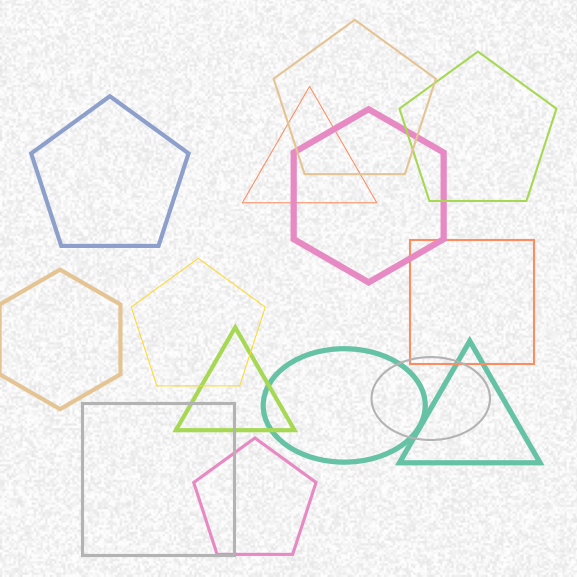[{"shape": "triangle", "thickness": 2.5, "radius": 0.7, "center": [0.813, 0.268]}, {"shape": "oval", "thickness": 2.5, "radius": 0.7, "center": [0.596, 0.297]}, {"shape": "square", "thickness": 1, "radius": 0.54, "center": [0.817, 0.476]}, {"shape": "triangle", "thickness": 0.5, "radius": 0.67, "center": [0.536, 0.715]}, {"shape": "pentagon", "thickness": 2, "radius": 0.72, "center": [0.19, 0.689]}, {"shape": "hexagon", "thickness": 3, "radius": 0.75, "center": [0.638, 0.66]}, {"shape": "pentagon", "thickness": 1.5, "radius": 0.56, "center": [0.441, 0.129]}, {"shape": "pentagon", "thickness": 1, "radius": 0.71, "center": [0.828, 0.767]}, {"shape": "triangle", "thickness": 2, "radius": 0.59, "center": [0.407, 0.314]}, {"shape": "pentagon", "thickness": 0.5, "radius": 0.61, "center": [0.343, 0.43]}, {"shape": "hexagon", "thickness": 2, "radius": 0.6, "center": [0.104, 0.411]}, {"shape": "pentagon", "thickness": 1, "radius": 0.74, "center": [0.614, 0.817]}, {"shape": "oval", "thickness": 1, "radius": 0.51, "center": [0.746, 0.309]}, {"shape": "square", "thickness": 1.5, "radius": 0.66, "center": [0.273, 0.17]}]